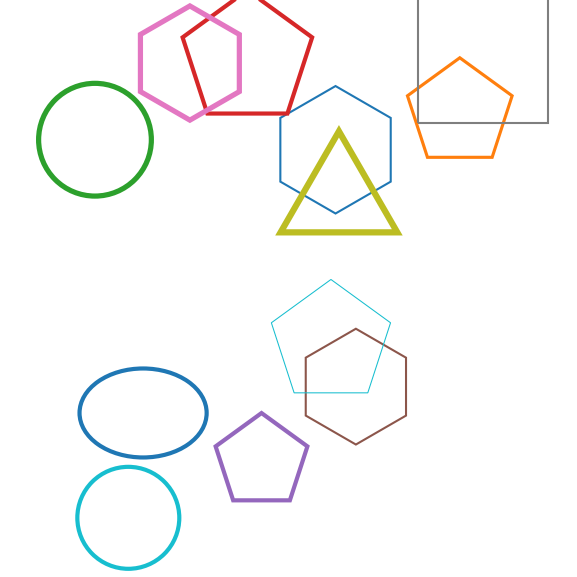[{"shape": "hexagon", "thickness": 1, "radius": 0.55, "center": [0.581, 0.74]}, {"shape": "oval", "thickness": 2, "radius": 0.55, "center": [0.248, 0.284]}, {"shape": "pentagon", "thickness": 1.5, "radius": 0.48, "center": [0.796, 0.804]}, {"shape": "circle", "thickness": 2.5, "radius": 0.49, "center": [0.164, 0.757]}, {"shape": "pentagon", "thickness": 2, "radius": 0.59, "center": [0.428, 0.898]}, {"shape": "pentagon", "thickness": 2, "radius": 0.42, "center": [0.453, 0.2]}, {"shape": "hexagon", "thickness": 1, "radius": 0.5, "center": [0.616, 0.33]}, {"shape": "hexagon", "thickness": 2.5, "radius": 0.49, "center": [0.329, 0.89]}, {"shape": "square", "thickness": 1, "radius": 0.56, "center": [0.837, 0.9]}, {"shape": "triangle", "thickness": 3, "radius": 0.58, "center": [0.587, 0.655]}, {"shape": "circle", "thickness": 2, "radius": 0.44, "center": [0.222, 0.102]}, {"shape": "pentagon", "thickness": 0.5, "radius": 0.54, "center": [0.573, 0.407]}]